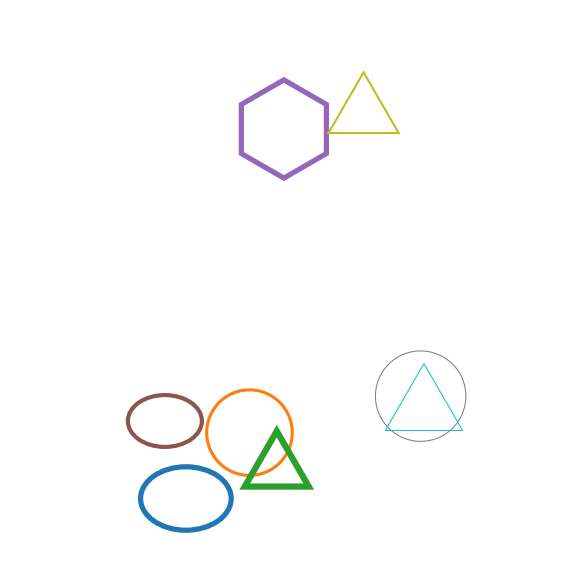[{"shape": "oval", "thickness": 2.5, "radius": 0.39, "center": [0.322, 0.136]}, {"shape": "circle", "thickness": 1.5, "radius": 0.37, "center": [0.432, 0.25]}, {"shape": "triangle", "thickness": 3, "radius": 0.32, "center": [0.479, 0.189]}, {"shape": "hexagon", "thickness": 2.5, "radius": 0.43, "center": [0.492, 0.776]}, {"shape": "oval", "thickness": 2, "radius": 0.32, "center": [0.286, 0.27]}, {"shape": "circle", "thickness": 0.5, "radius": 0.39, "center": [0.728, 0.313]}, {"shape": "triangle", "thickness": 1, "radius": 0.35, "center": [0.63, 0.804]}, {"shape": "triangle", "thickness": 0.5, "radius": 0.39, "center": [0.734, 0.292]}]